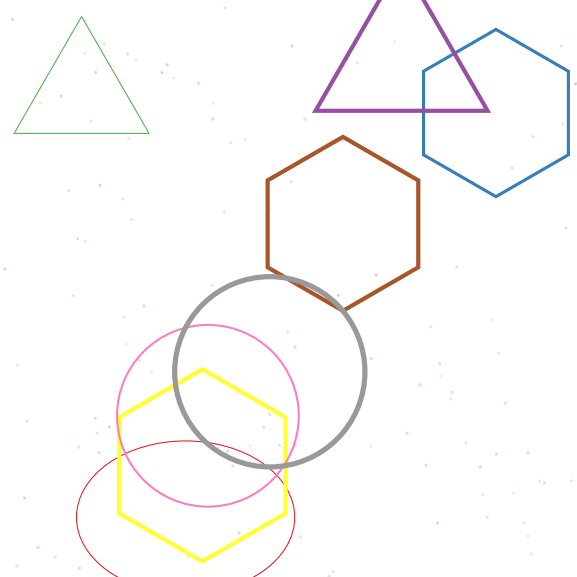[{"shape": "oval", "thickness": 0.5, "radius": 0.94, "center": [0.321, 0.103]}, {"shape": "hexagon", "thickness": 1.5, "radius": 0.72, "center": [0.859, 0.803]}, {"shape": "triangle", "thickness": 0.5, "radius": 0.67, "center": [0.141, 0.836]}, {"shape": "triangle", "thickness": 2, "radius": 0.86, "center": [0.695, 0.893]}, {"shape": "hexagon", "thickness": 2, "radius": 0.83, "center": [0.35, 0.193]}, {"shape": "hexagon", "thickness": 2, "radius": 0.75, "center": [0.594, 0.612]}, {"shape": "circle", "thickness": 1, "radius": 0.79, "center": [0.36, 0.279]}, {"shape": "circle", "thickness": 2.5, "radius": 0.82, "center": [0.467, 0.355]}]